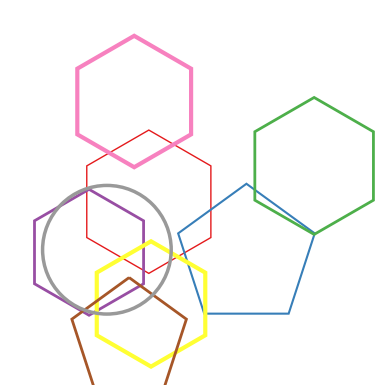[{"shape": "hexagon", "thickness": 1, "radius": 0.93, "center": [0.387, 0.476]}, {"shape": "pentagon", "thickness": 1.5, "radius": 0.93, "center": [0.64, 0.336]}, {"shape": "hexagon", "thickness": 2, "radius": 0.89, "center": [0.816, 0.569]}, {"shape": "hexagon", "thickness": 2, "radius": 0.82, "center": [0.231, 0.345]}, {"shape": "hexagon", "thickness": 3, "radius": 0.81, "center": [0.392, 0.211]}, {"shape": "pentagon", "thickness": 2, "radius": 0.78, "center": [0.335, 0.123]}, {"shape": "hexagon", "thickness": 3, "radius": 0.85, "center": [0.349, 0.736]}, {"shape": "circle", "thickness": 2.5, "radius": 0.84, "center": [0.278, 0.351]}]